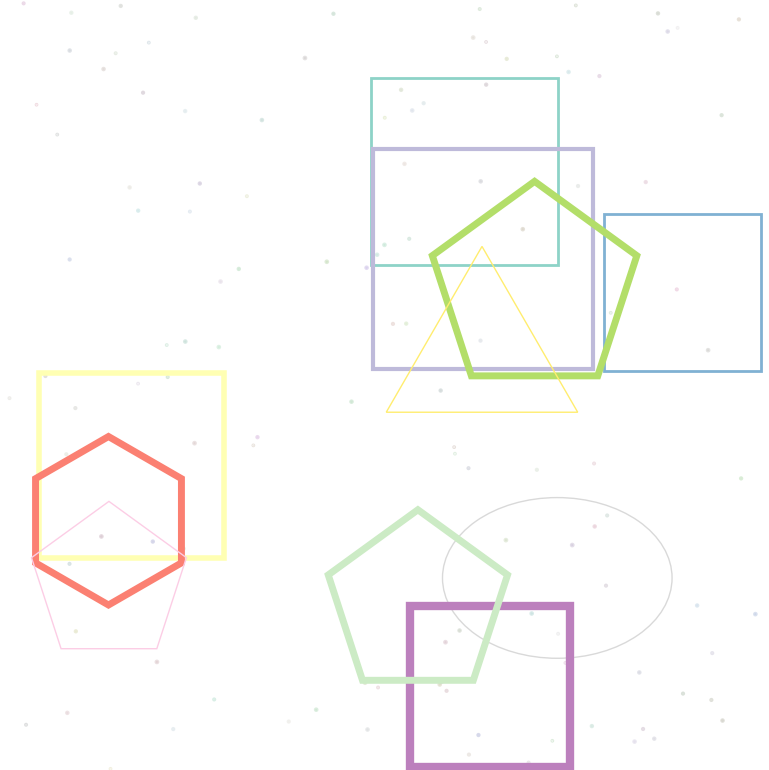[{"shape": "square", "thickness": 1, "radius": 0.61, "center": [0.604, 0.777]}, {"shape": "square", "thickness": 2, "radius": 0.6, "center": [0.171, 0.395]}, {"shape": "square", "thickness": 1.5, "radius": 0.72, "center": [0.627, 0.664]}, {"shape": "hexagon", "thickness": 2.5, "radius": 0.55, "center": [0.141, 0.324]}, {"shape": "square", "thickness": 1, "radius": 0.51, "center": [0.887, 0.62]}, {"shape": "pentagon", "thickness": 2.5, "radius": 0.7, "center": [0.694, 0.625]}, {"shape": "pentagon", "thickness": 0.5, "radius": 0.53, "center": [0.141, 0.243]}, {"shape": "oval", "thickness": 0.5, "radius": 0.75, "center": [0.724, 0.249]}, {"shape": "square", "thickness": 3, "radius": 0.52, "center": [0.637, 0.109]}, {"shape": "pentagon", "thickness": 2.5, "radius": 0.61, "center": [0.543, 0.216]}, {"shape": "triangle", "thickness": 0.5, "radius": 0.72, "center": [0.626, 0.536]}]